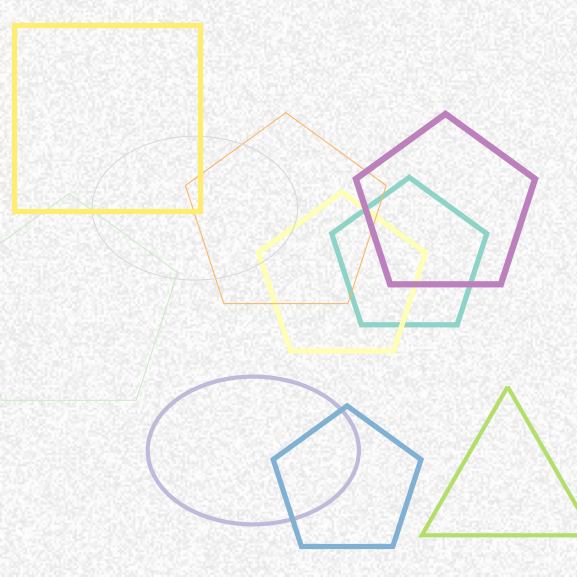[{"shape": "pentagon", "thickness": 2.5, "radius": 0.71, "center": [0.709, 0.551]}, {"shape": "pentagon", "thickness": 2.5, "radius": 0.76, "center": [0.592, 0.515]}, {"shape": "oval", "thickness": 2, "radius": 0.91, "center": [0.439, 0.219]}, {"shape": "pentagon", "thickness": 2.5, "radius": 0.67, "center": [0.601, 0.162]}, {"shape": "pentagon", "thickness": 0.5, "radius": 0.91, "center": [0.495, 0.621]}, {"shape": "triangle", "thickness": 2, "radius": 0.86, "center": [0.879, 0.158]}, {"shape": "oval", "thickness": 0.5, "radius": 0.89, "center": [0.337, 0.639]}, {"shape": "pentagon", "thickness": 3, "radius": 0.82, "center": [0.771, 0.639]}, {"shape": "pentagon", "thickness": 0.5, "radius": 0.99, "center": [0.119, 0.466]}, {"shape": "square", "thickness": 2.5, "radius": 0.8, "center": [0.185, 0.794]}]